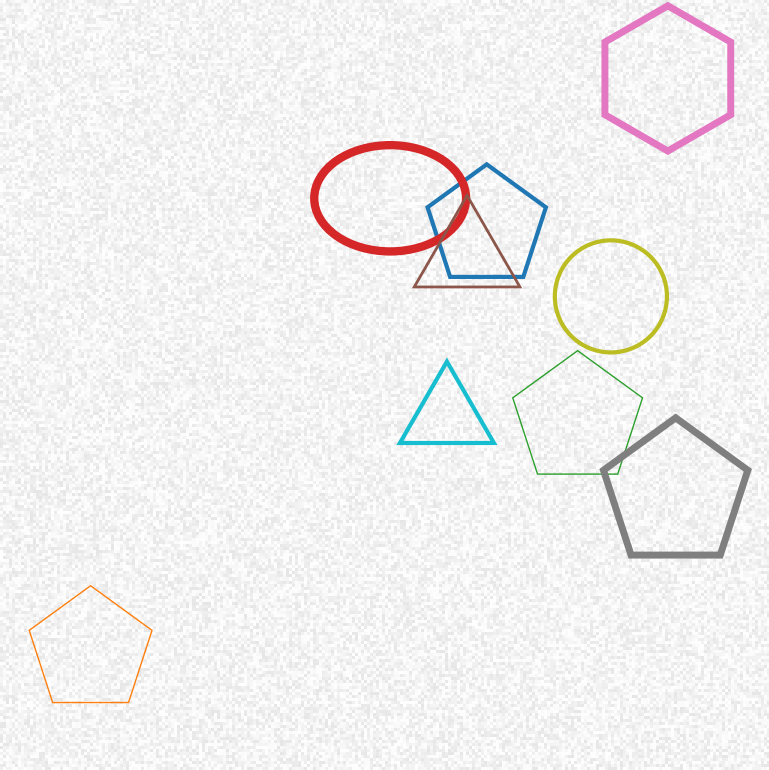[{"shape": "pentagon", "thickness": 1.5, "radius": 0.4, "center": [0.632, 0.706]}, {"shape": "pentagon", "thickness": 0.5, "radius": 0.42, "center": [0.118, 0.155]}, {"shape": "pentagon", "thickness": 0.5, "radius": 0.44, "center": [0.75, 0.456]}, {"shape": "oval", "thickness": 3, "radius": 0.49, "center": [0.507, 0.742]}, {"shape": "triangle", "thickness": 1, "radius": 0.4, "center": [0.607, 0.667]}, {"shape": "hexagon", "thickness": 2.5, "radius": 0.47, "center": [0.867, 0.898]}, {"shape": "pentagon", "thickness": 2.5, "radius": 0.49, "center": [0.877, 0.359]}, {"shape": "circle", "thickness": 1.5, "radius": 0.36, "center": [0.793, 0.615]}, {"shape": "triangle", "thickness": 1.5, "radius": 0.35, "center": [0.58, 0.46]}]